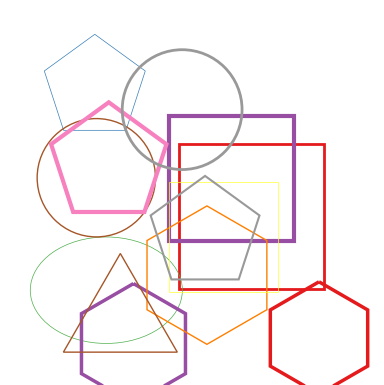[{"shape": "square", "thickness": 2, "radius": 0.94, "center": [0.654, 0.439]}, {"shape": "hexagon", "thickness": 2.5, "radius": 0.73, "center": [0.829, 0.122]}, {"shape": "pentagon", "thickness": 0.5, "radius": 0.69, "center": [0.246, 0.773]}, {"shape": "oval", "thickness": 0.5, "radius": 0.99, "center": [0.276, 0.246]}, {"shape": "square", "thickness": 3, "radius": 0.81, "center": [0.601, 0.536]}, {"shape": "hexagon", "thickness": 2.5, "radius": 0.78, "center": [0.347, 0.107]}, {"shape": "hexagon", "thickness": 1, "radius": 0.9, "center": [0.537, 0.285]}, {"shape": "square", "thickness": 0.5, "radius": 0.71, "center": [0.581, 0.384]}, {"shape": "triangle", "thickness": 1, "radius": 0.85, "center": [0.313, 0.171]}, {"shape": "circle", "thickness": 1, "radius": 0.77, "center": [0.25, 0.538]}, {"shape": "pentagon", "thickness": 3, "radius": 0.79, "center": [0.283, 0.577]}, {"shape": "circle", "thickness": 2, "radius": 0.78, "center": [0.473, 0.715]}, {"shape": "pentagon", "thickness": 1.5, "radius": 0.74, "center": [0.533, 0.394]}]